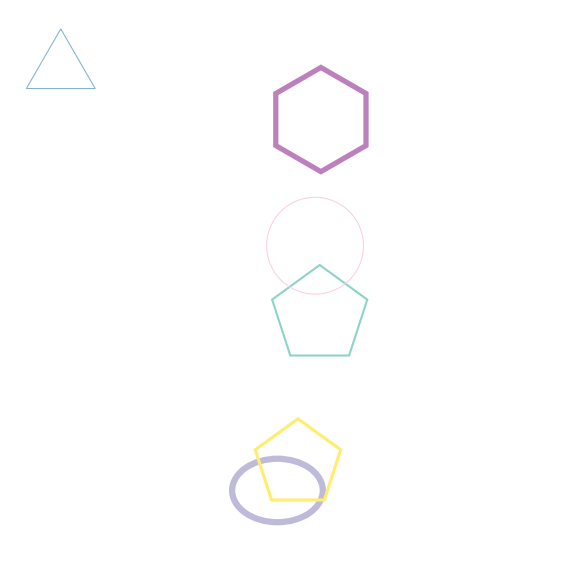[{"shape": "pentagon", "thickness": 1, "radius": 0.43, "center": [0.554, 0.454]}, {"shape": "oval", "thickness": 3, "radius": 0.39, "center": [0.48, 0.15]}, {"shape": "triangle", "thickness": 0.5, "radius": 0.34, "center": [0.105, 0.88]}, {"shape": "circle", "thickness": 0.5, "radius": 0.42, "center": [0.546, 0.574]}, {"shape": "hexagon", "thickness": 2.5, "radius": 0.45, "center": [0.556, 0.792]}, {"shape": "pentagon", "thickness": 1.5, "radius": 0.39, "center": [0.516, 0.196]}]